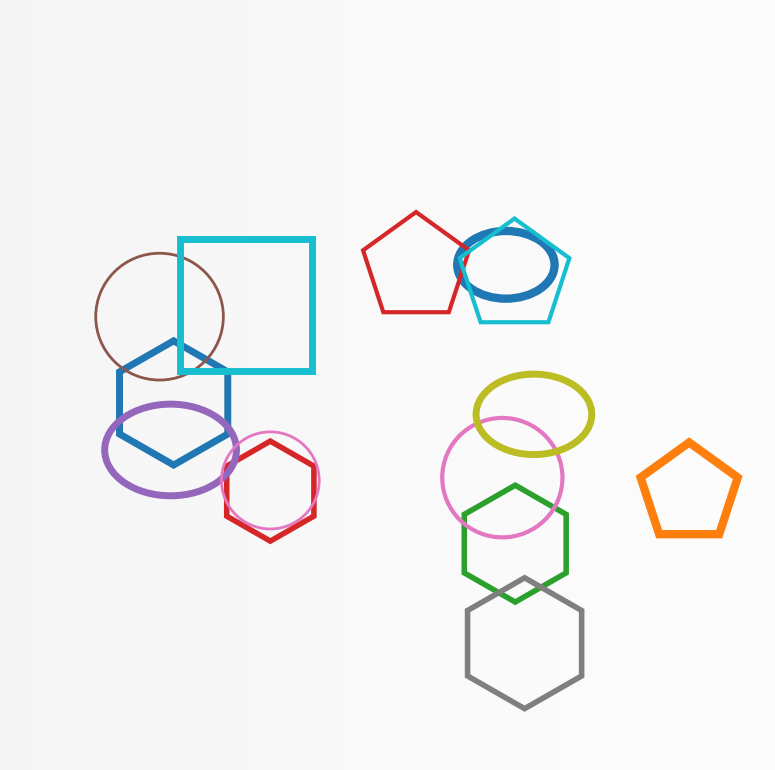[{"shape": "hexagon", "thickness": 2.5, "radius": 0.4, "center": [0.224, 0.477]}, {"shape": "oval", "thickness": 3, "radius": 0.31, "center": [0.653, 0.656]}, {"shape": "pentagon", "thickness": 3, "radius": 0.33, "center": [0.889, 0.36]}, {"shape": "hexagon", "thickness": 2, "radius": 0.38, "center": [0.665, 0.294]}, {"shape": "hexagon", "thickness": 2, "radius": 0.32, "center": [0.349, 0.362]}, {"shape": "pentagon", "thickness": 1.5, "radius": 0.36, "center": [0.537, 0.653]}, {"shape": "oval", "thickness": 2.5, "radius": 0.43, "center": [0.22, 0.416]}, {"shape": "circle", "thickness": 1, "radius": 0.41, "center": [0.206, 0.589]}, {"shape": "circle", "thickness": 1.5, "radius": 0.39, "center": [0.648, 0.38]}, {"shape": "circle", "thickness": 1, "radius": 0.32, "center": [0.349, 0.376]}, {"shape": "hexagon", "thickness": 2, "radius": 0.42, "center": [0.677, 0.165]}, {"shape": "oval", "thickness": 2.5, "radius": 0.37, "center": [0.689, 0.462]}, {"shape": "pentagon", "thickness": 1.5, "radius": 0.37, "center": [0.664, 0.642]}, {"shape": "square", "thickness": 2.5, "radius": 0.43, "center": [0.318, 0.604]}]